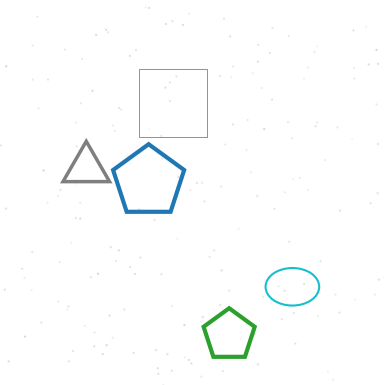[{"shape": "pentagon", "thickness": 3, "radius": 0.49, "center": [0.386, 0.528]}, {"shape": "pentagon", "thickness": 3, "radius": 0.35, "center": [0.595, 0.13]}, {"shape": "square", "thickness": 0.5, "radius": 0.44, "center": [0.449, 0.732]}, {"shape": "triangle", "thickness": 2.5, "radius": 0.35, "center": [0.224, 0.563]}, {"shape": "oval", "thickness": 1.5, "radius": 0.35, "center": [0.759, 0.255]}]